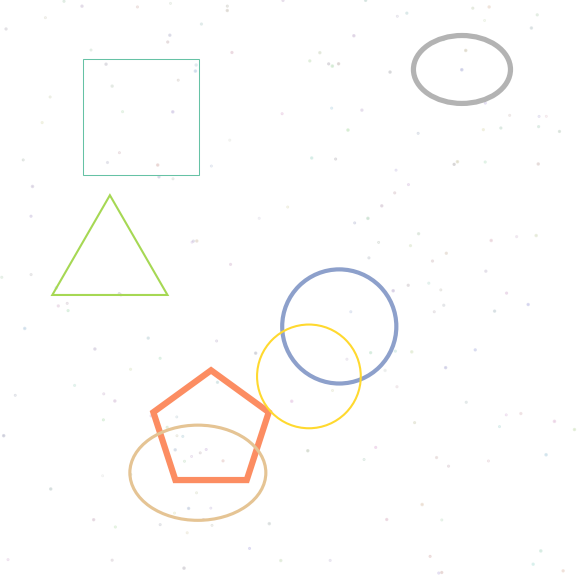[{"shape": "square", "thickness": 0.5, "radius": 0.5, "center": [0.244, 0.796]}, {"shape": "pentagon", "thickness": 3, "radius": 0.53, "center": [0.365, 0.253]}, {"shape": "circle", "thickness": 2, "radius": 0.49, "center": [0.587, 0.434]}, {"shape": "triangle", "thickness": 1, "radius": 0.58, "center": [0.19, 0.546]}, {"shape": "circle", "thickness": 1, "radius": 0.45, "center": [0.535, 0.347]}, {"shape": "oval", "thickness": 1.5, "radius": 0.59, "center": [0.343, 0.181]}, {"shape": "oval", "thickness": 2.5, "radius": 0.42, "center": [0.8, 0.879]}]